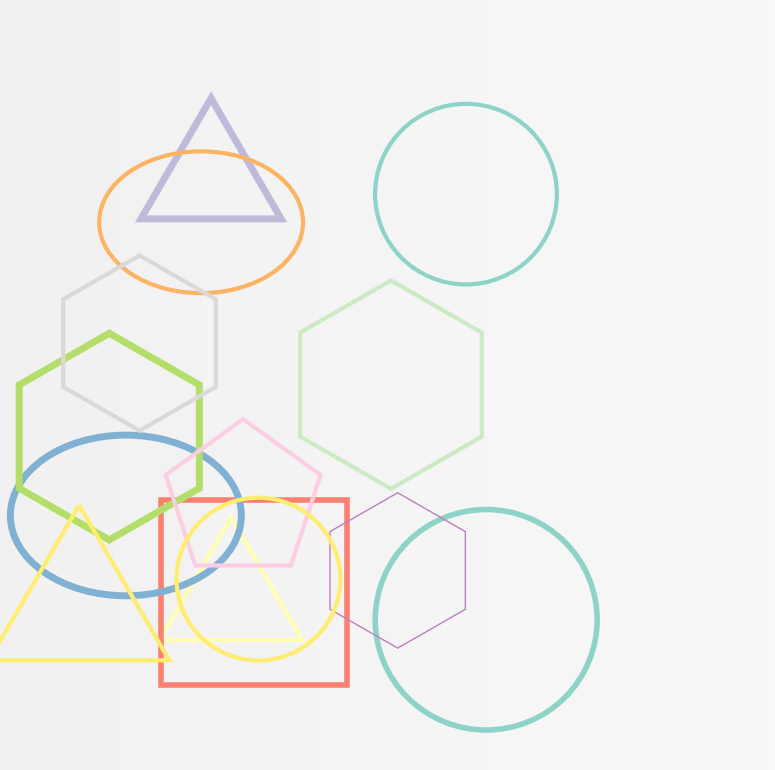[{"shape": "circle", "thickness": 2, "radius": 0.72, "center": [0.627, 0.195]}, {"shape": "circle", "thickness": 1.5, "radius": 0.59, "center": [0.601, 0.748]}, {"shape": "triangle", "thickness": 1.5, "radius": 0.53, "center": [0.298, 0.222]}, {"shape": "triangle", "thickness": 2.5, "radius": 0.52, "center": [0.272, 0.768]}, {"shape": "square", "thickness": 2, "radius": 0.6, "center": [0.327, 0.231]}, {"shape": "oval", "thickness": 2.5, "radius": 0.75, "center": [0.162, 0.331]}, {"shape": "oval", "thickness": 1.5, "radius": 0.66, "center": [0.259, 0.711]}, {"shape": "hexagon", "thickness": 2.5, "radius": 0.67, "center": [0.141, 0.433]}, {"shape": "pentagon", "thickness": 1.5, "radius": 0.53, "center": [0.314, 0.351]}, {"shape": "hexagon", "thickness": 1.5, "radius": 0.57, "center": [0.18, 0.554]}, {"shape": "hexagon", "thickness": 0.5, "radius": 0.5, "center": [0.513, 0.259]}, {"shape": "hexagon", "thickness": 1.5, "radius": 0.68, "center": [0.504, 0.501]}, {"shape": "triangle", "thickness": 1.5, "radius": 0.67, "center": [0.102, 0.21]}, {"shape": "circle", "thickness": 1.5, "radius": 0.53, "center": [0.333, 0.248]}]